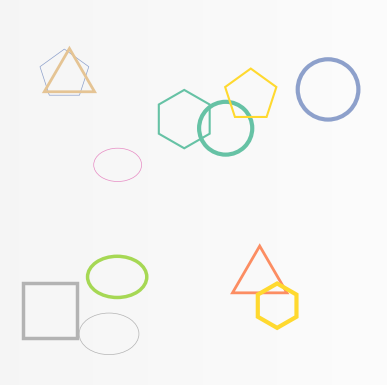[{"shape": "circle", "thickness": 3, "radius": 0.34, "center": [0.582, 0.667]}, {"shape": "hexagon", "thickness": 1.5, "radius": 0.38, "center": [0.475, 0.691]}, {"shape": "triangle", "thickness": 2, "radius": 0.41, "center": [0.67, 0.28]}, {"shape": "circle", "thickness": 3, "radius": 0.39, "center": [0.847, 0.768]}, {"shape": "pentagon", "thickness": 0.5, "radius": 0.33, "center": [0.166, 0.806]}, {"shape": "oval", "thickness": 0.5, "radius": 0.31, "center": [0.304, 0.572]}, {"shape": "oval", "thickness": 2.5, "radius": 0.38, "center": [0.302, 0.281]}, {"shape": "pentagon", "thickness": 1.5, "radius": 0.35, "center": [0.647, 0.752]}, {"shape": "hexagon", "thickness": 3, "radius": 0.29, "center": [0.715, 0.206]}, {"shape": "triangle", "thickness": 2, "radius": 0.37, "center": [0.179, 0.799]}, {"shape": "oval", "thickness": 0.5, "radius": 0.39, "center": [0.281, 0.133]}, {"shape": "square", "thickness": 2.5, "radius": 0.35, "center": [0.129, 0.194]}]